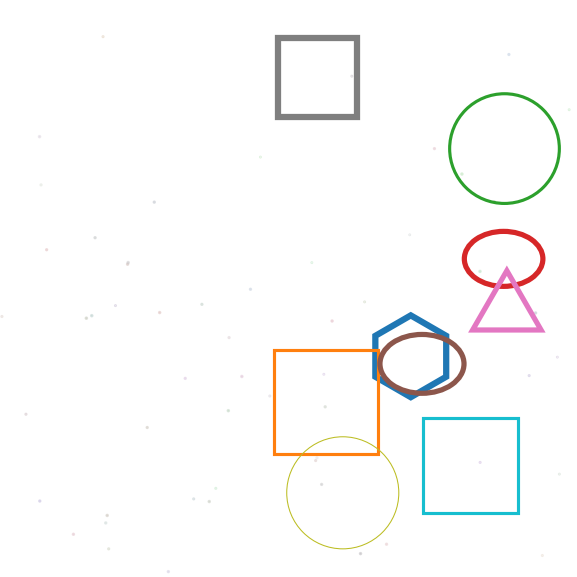[{"shape": "hexagon", "thickness": 3, "radius": 0.35, "center": [0.711, 0.382]}, {"shape": "square", "thickness": 1.5, "radius": 0.45, "center": [0.565, 0.303]}, {"shape": "circle", "thickness": 1.5, "radius": 0.47, "center": [0.874, 0.742]}, {"shape": "oval", "thickness": 2.5, "radius": 0.34, "center": [0.872, 0.551]}, {"shape": "oval", "thickness": 2.5, "radius": 0.36, "center": [0.731, 0.369]}, {"shape": "triangle", "thickness": 2.5, "radius": 0.34, "center": [0.878, 0.462]}, {"shape": "square", "thickness": 3, "radius": 0.34, "center": [0.549, 0.865]}, {"shape": "circle", "thickness": 0.5, "radius": 0.49, "center": [0.594, 0.146]}, {"shape": "square", "thickness": 1.5, "radius": 0.41, "center": [0.815, 0.192]}]